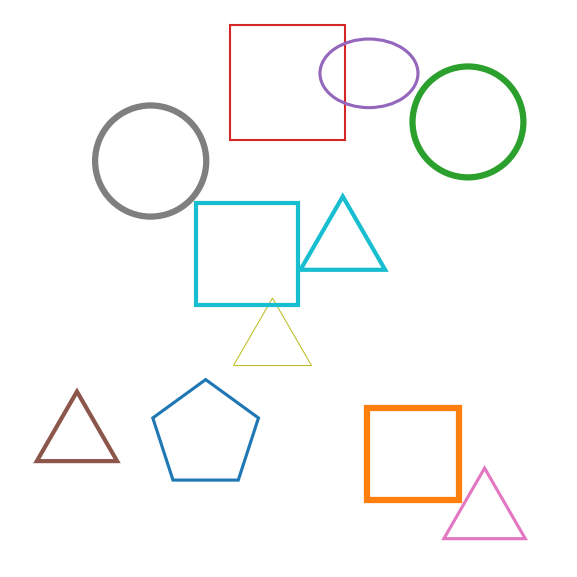[{"shape": "pentagon", "thickness": 1.5, "radius": 0.48, "center": [0.356, 0.246]}, {"shape": "square", "thickness": 3, "radius": 0.4, "center": [0.716, 0.213]}, {"shape": "circle", "thickness": 3, "radius": 0.48, "center": [0.81, 0.788]}, {"shape": "square", "thickness": 1, "radius": 0.5, "center": [0.498, 0.856]}, {"shape": "oval", "thickness": 1.5, "radius": 0.42, "center": [0.639, 0.872]}, {"shape": "triangle", "thickness": 2, "radius": 0.4, "center": [0.133, 0.241]}, {"shape": "triangle", "thickness": 1.5, "radius": 0.41, "center": [0.839, 0.107]}, {"shape": "circle", "thickness": 3, "radius": 0.48, "center": [0.261, 0.72]}, {"shape": "triangle", "thickness": 0.5, "radius": 0.39, "center": [0.472, 0.405]}, {"shape": "square", "thickness": 2, "radius": 0.44, "center": [0.428, 0.559]}, {"shape": "triangle", "thickness": 2, "radius": 0.42, "center": [0.594, 0.574]}]